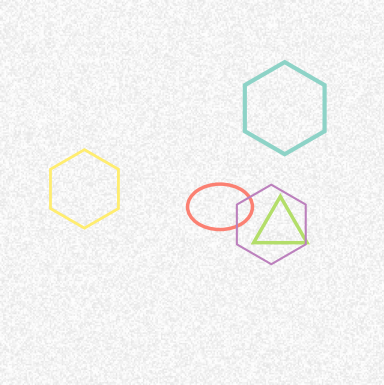[{"shape": "hexagon", "thickness": 3, "radius": 0.6, "center": [0.739, 0.719]}, {"shape": "oval", "thickness": 2.5, "radius": 0.42, "center": [0.571, 0.463]}, {"shape": "triangle", "thickness": 2.5, "radius": 0.4, "center": [0.728, 0.41]}, {"shape": "hexagon", "thickness": 1.5, "radius": 0.52, "center": [0.705, 0.417]}, {"shape": "hexagon", "thickness": 2, "radius": 0.51, "center": [0.219, 0.509]}]